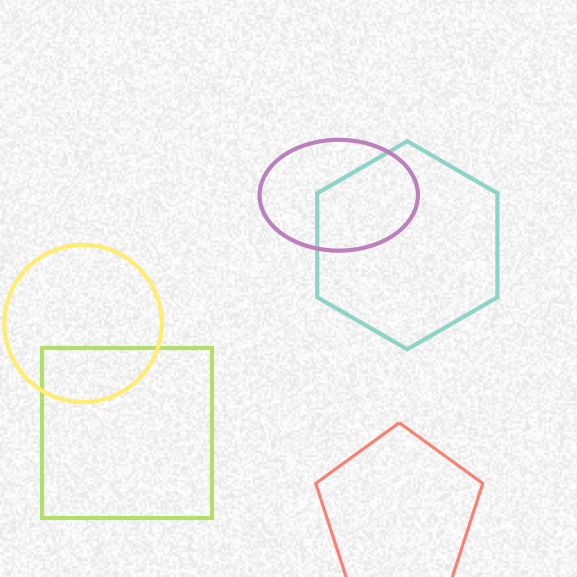[{"shape": "hexagon", "thickness": 2, "radius": 0.9, "center": [0.705, 0.574]}, {"shape": "pentagon", "thickness": 1.5, "radius": 0.76, "center": [0.691, 0.115]}, {"shape": "square", "thickness": 2, "radius": 0.74, "center": [0.219, 0.249]}, {"shape": "oval", "thickness": 2, "radius": 0.69, "center": [0.587, 0.661]}, {"shape": "circle", "thickness": 2, "radius": 0.68, "center": [0.144, 0.439]}]